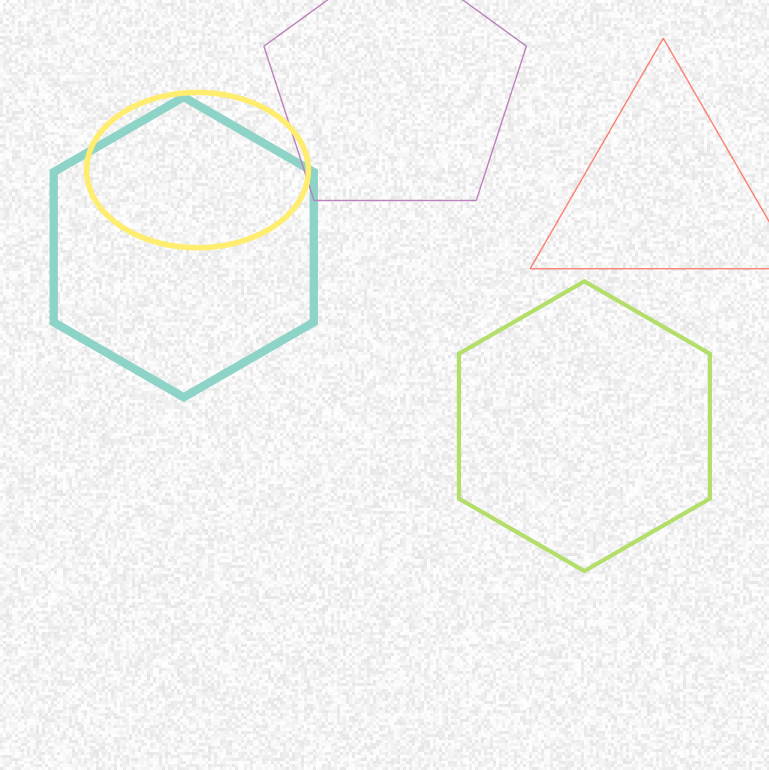[{"shape": "hexagon", "thickness": 3, "radius": 0.97, "center": [0.239, 0.679]}, {"shape": "triangle", "thickness": 0.5, "radius": 1.0, "center": [0.861, 0.751]}, {"shape": "hexagon", "thickness": 1.5, "radius": 0.94, "center": [0.759, 0.447]}, {"shape": "pentagon", "thickness": 0.5, "radius": 0.9, "center": [0.513, 0.885]}, {"shape": "oval", "thickness": 2, "radius": 0.72, "center": [0.256, 0.779]}]